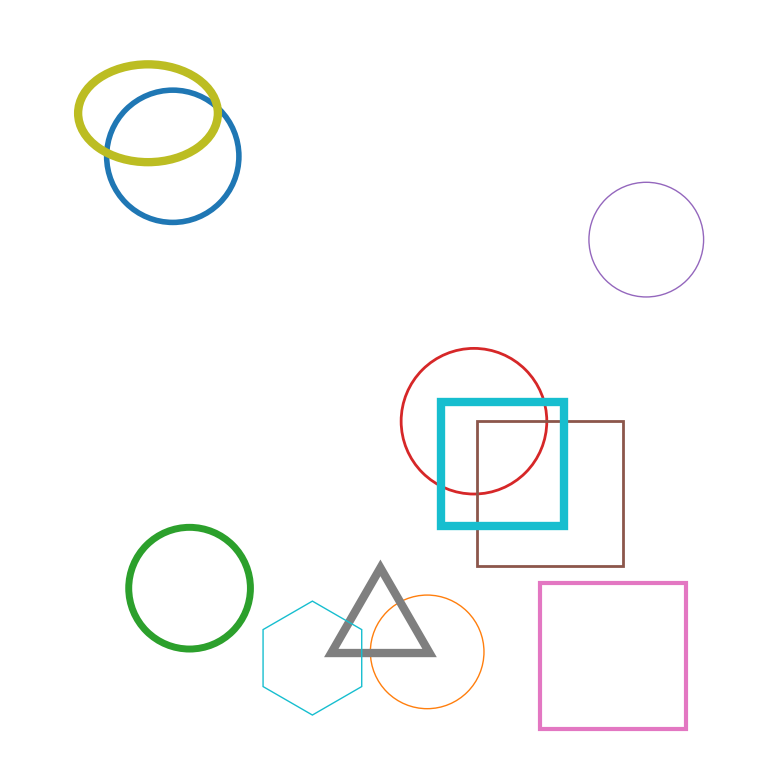[{"shape": "circle", "thickness": 2, "radius": 0.43, "center": [0.224, 0.797]}, {"shape": "circle", "thickness": 0.5, "radius": 0.37, "center": [0.555, 0.153]}, {"shape": "circle", "thickness": 2.5, "radius": 0.4, "center": [0.246, 0.236]}, {"shape": "circle", "thickness": 1, "radius": 0.47, "center": [0.616, 0.453]}, {"shape": "circle", "thickness": 0.5, "radius": 0.37, "center": [0.839, 0.689]}, {"shape": "square", "thickness": 1, "radius": 0.47, "center": [0.714, 0.359]}, {"shape": "square", "thickness": 1.5, "radius": 0.47, "center": [0.796, 0.148]}, {"shape": "triangle", "thickness": 3, "radius": 0.37, "center": [0.494, 0.189]}, {"shape": "oval", "thickness": 3, "radius": 0.45, "center": [0.192, 0.853]}, {"shape": "hexagon", "thickness": 0.5, "radius": 0.37, "center": [0.406, 0.145]}, {"shape": "square", "thickness": 3, "radius": 0.4, "center": [0.653, 0.398]}]